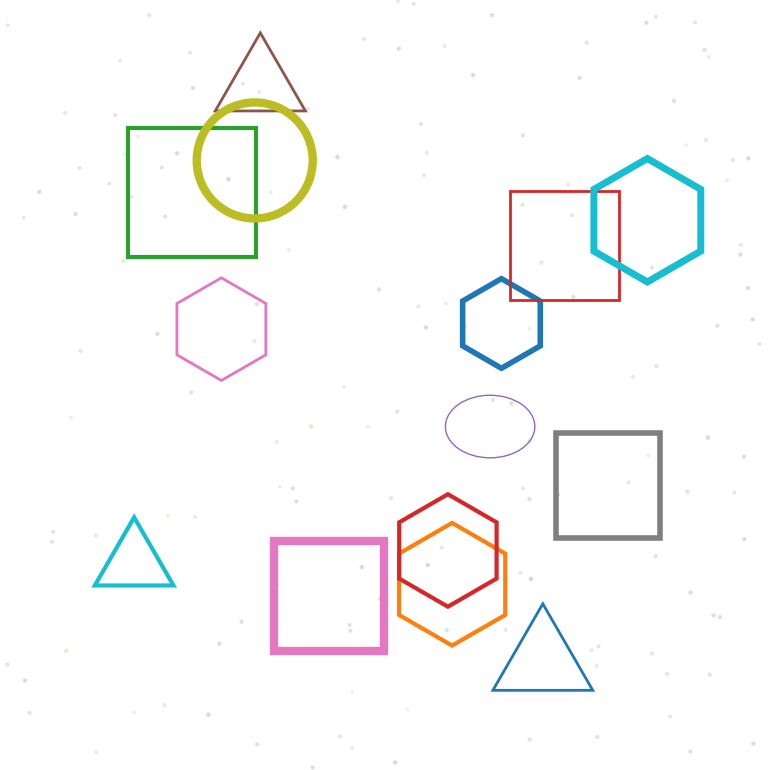[{"shape": "hexagon", "thickness": 2, "radius": 0.29, "center": [0.651, 0.58]}, {"shape": "triangle", "thickness": 1, "radius": 0.37, "center": [0.705, 0.141]}, {"shape": "hexagon", "thickness": 1.5, "radius": 0.4, "center": [0.587, 0.241]}, {"shape": "square", "thickness": 1.5, "radius": 0.42, "center": [0.25, 0.75]}, {"shape": "square", "thickness": 1, "radius": 0.35, "center": [0.733, 0.681]}, {"shape": "hexagon", "thickness": 1.5, "radius": 0.37, "center": [0.582, 0.285]}, {"shape": "oval", "thickness": 0.5, "radius": 0.29, "center": [0.637, 0.446]}, {"shape": "triangle", "thickness": 1, "radius": 0.34, "center": [0.338, 0.89]}, {"shape": "square", "thickness": 3, "radius": 0.36, "center": [0.427, 0.226]}, {"shape": "hexagon", "thickness": 1, "radius": 0.33, "center": [0.288, 0.573]}, {"shape": "square", "thickness": 2, "radius": 0.34, "center": [0.789, 0.37]}, {"shape": "circle", "thickness": 3, "radius": 0.38, "center": [0.331, 0.792]}, {"shape": "triangle", "thickness": 1.5, "radius": 0.29, "center": [0.174, 0.269]}, {"shape": "hexagon", "thickness": 2.5, "radius": 0.4, "center": [0.841, 0.714]}]